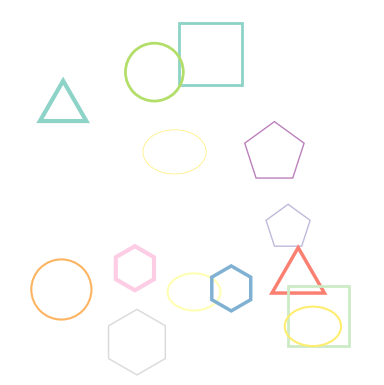[{"shape": "square", "thickness": 2, "radius": 0.4, "center": [0.547, 0.86]}, {"shape": "triangle", "thickness": 3, "radius": 0.35, "center": [0.164, 0.72]}, {"shape": "oval", "thickness": 1.5, "radius": 0.34, "center": [0.504, 0.242]}, {"shape": "pentagon", "thickness": 1, "radius": 0.3, "center": [0.748, 0.409]}, {"shape": "triangle", "thickness": 2.5, "radius": 0.39, "center": [0.775, 0.278]}, {"shape": "hexagon", "thickness": 2.5, "radius": 0.29, "center": [0.601, 0.251]}, {"shape": "circle", "thickness": 1.5, "radius": 0.39, "center": [0.159, 0.248]}, {"shape": "circle", "thickness": 2, "radius": 0.38, "center": [0.401, 0.813]}, {"shape": "hexagon", "thickness": 3, "radius": 0.29, "center": [0.35, 0.303]}, {"shape": "hexagon", "thickness": 1, "radius": 0.43, "center": [0.356, 0.111]}, {"shape": "pentagon", "thickness": 1, "radius": 0.41, "center": [0.713, 0.603]}, {"shape": "square", "thickness": 2, "radius": 0.39, "center": [0.828, 0.18]}, {"shape": "oval", "thickness": 1.5, "radius": 0.37, "center": [0.813, 0.152]}, {"shape": "oval", "thickness": 0.5, "radius": 0.41, "center": [0.453, 0.605]}]